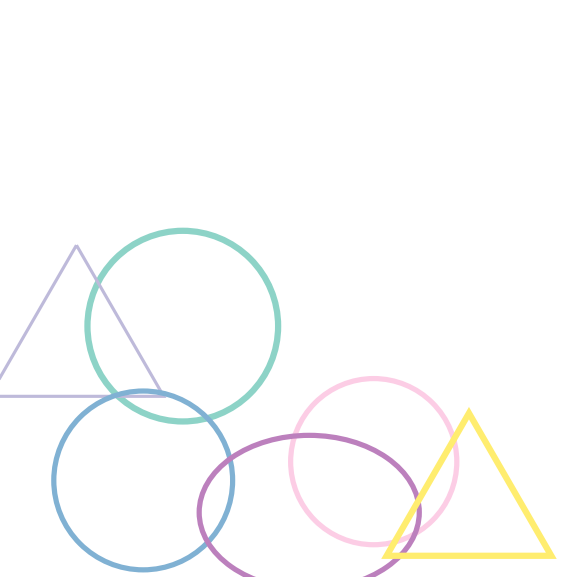[{"shape": "circle", "thickness": 3, "radius": 0.83, "center": [0.317, 0.434]}, {"shape": "triangle", "thickness": 1.5, "radius": 0.87, "center": [0.132, 0.4]}, {"shape": "circle", "thickness": 2.5, "radius": 0.77, "center": [0.248, 0.167]}, {"shape": "circle", "thickness": 2.5, "radius": 0.72, "center": [0.647, 0.2]}, {"shape": "oval", "thickness": 2.5, "radius": 0.95, "center": [0.535, 0.112]}, {"shape": "triangle", "thickness": 3, "radius": 0.82, "center": [0.812, 0.119]}]